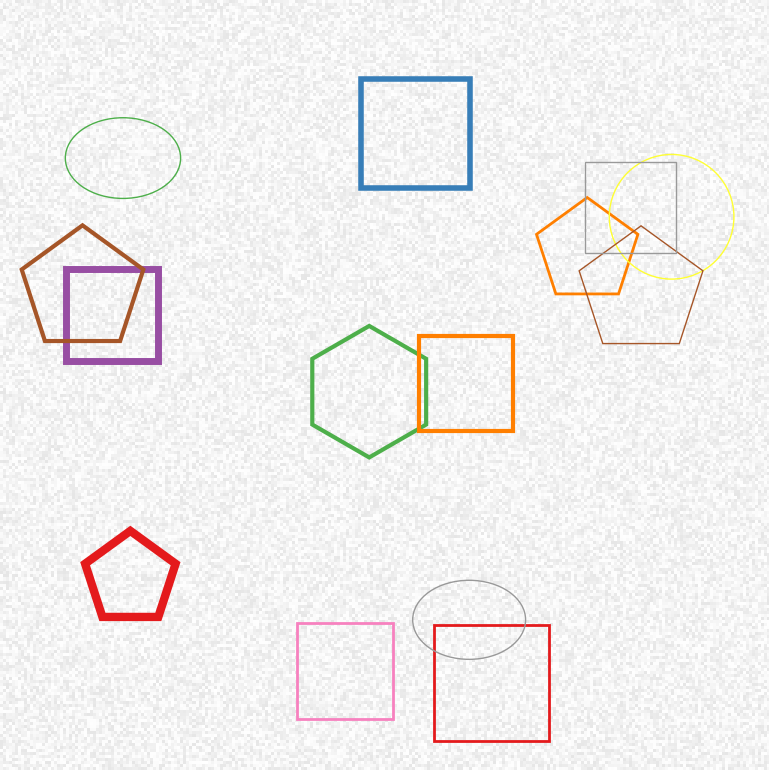[{"shape": "square", "thickness": 1, "radius": 0.37, "center": [0.638, 0.113]}, {"shape": "pentagon", "thickness": 3, "radius": 0.31, "center": [0.169, 0.249]}, {"shape": "square", "thickness": 2, "radius": 0.35, "center": [0.539, 0.826]}, {"shape": "hexagon", "thickness": 1.5, "radius": 0.43, "center": [0.48, 0.491]}, {"shape": "oval", "thickness": 0.5, "radius": 0.37, "center": [0.16, 0.795]}, {"shape": "square", "thickness": 2.5, "radius": 0.3, "center": [0.145, 0.591]}, {"shape": "pentagon", "thickness": 1, "radius": 0.35, "center": [0.763, 0.674]}, {"shape": "square", "thickness": 1.5, "radius": 0.31, "center": [0.605, 0.502]}, {"shape": "circle", "thickness": 0.5, "radius": 0.4, "center": [0.872, 0.718]}, {"shape": "pentagon", "thickness": 1.5, "radius": 0.42, "center": [0.107, 0.624]}, {"shape": "pentagon", "thickness": 0.5, "radius": 0.42, "center": [0.833, 0.622]}, {"shape": "square", "thickness": 1, "radius": 0.31, "center": [0.448, 0.129]}, {"shape": "square", "thickness": 0.5, "radius": 0.3, "center": [0.818, 0.73]}, {"shape": "oval", "thickness": 0.5, "radius": 0.37, "center": [0.609, 0.195]}]